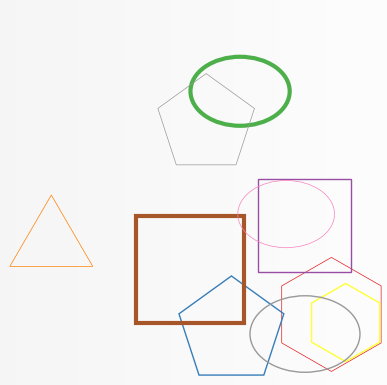[{"shape": "hexagon", "thickness": 0.5, "radius": 0.74, "center": [0.855, 0.183]}, {"shape": "pentagon", "thickness": 1, "radius": 0.71, "center": [0.597, 0.141]}, {"shape": "oval", "thickness": 3, "radius": 0.64, "center": [0.62, 0.763]}, {"shape": "square", "thickness": 1, "radius": 0.6, "center": [0.785, 0.415]}, {"shape": "triangle", "thickness": 0.5, "radius": 0.62, "center": [0.132, 0.37]}, {"shape": "hexagon", "thickness": 1, "radius": 0.51, "center": [0.892, 0.162]}, {"shape": "square", "thickness": 3, "radius": 0.7, "center": [0.491, 0.299]}, {"shape": "oval", "thickness": 0.5, "radius": 0.62, "center": [0.738, 0.444]}, {"shape": "oval", "thickness": 1, "radius": 0.71, "center": [0.787, 0.132]}, {"shape": "pentagon", "thickness": 0.5, "radius": 0.66, "center": [0.532, 0.678]}]